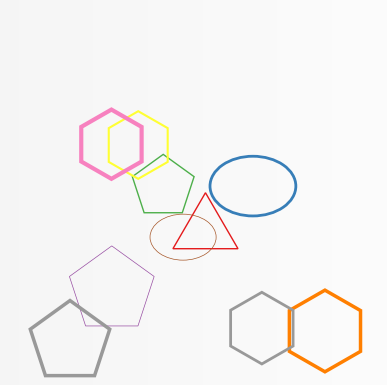[{"shape": "triangle", "thickness": 1, "radius": 0.48, "center": [0.53, 0.402]}, {"shape": "oval", "thickness": 2, "radius": 0.55, "center": [0.653, 0.517]}, {"shape": "pentagon", "thickness": 1, "radius": 0.42, "center": [0.421, 0.515]}, {"shape": "pentagon", "thickness": 0.5, "radius": 0.57, "center": [0.288, 0.246]}, {"shape": "hexagon", "thickness": 2.5, "radius": 0.53, "center": [0.839, 0.14]}, {"shape": "hexagon", "thickness": 1.5, "radius": 0.44, "center": [0.357, 0.623]}, {"shape": "oval", "thickness": 0.5, "radius": 0.43, "center": [0.472, 0.384]}, {"shape": "hexagon", "thickness": 3, "radius": 0.45, "center": [0.288, 0.625]}, {"shape": "pentagon", "thickness": 2.5, "radius": 0.54, "center": [0.181, 0.112]}, {"shape": "hexagon", "thickness": 2, "radius": 0.47, "center": [0.676, 0.148]}]